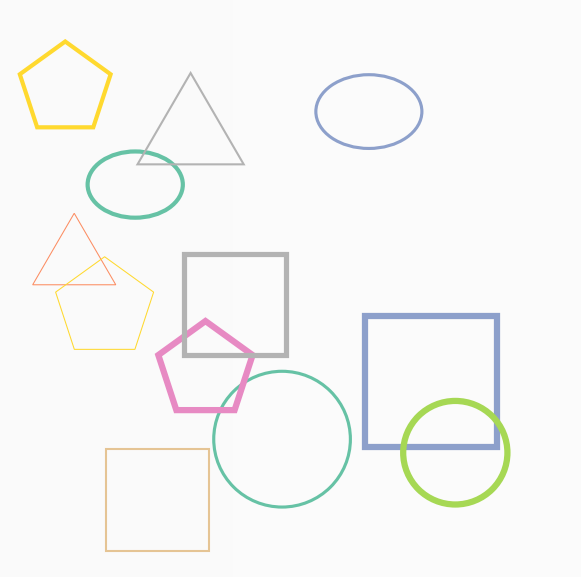[{"shape": "oval", "thickness": 2, "radius": 0.41, "center": [0.233, 0.68]}, {"shape": "circle", "thickness": 1.5, "radius": 0.59, "center": [0.485, 0.239]}, {"shape": "triangle", "thickness": 0.5, "radius": 0.41, "center": [0.128, 0.547]}, {"shape": "square", "thickness": 3, "radius": 0.57, "center": [0.741, 0.339]}, {"shape": "oval", "thickness": 1.5, "radius": 0.46, "center": [0.635, 0.806]}, {"shape": "pentagon", "thickness": 3, "radius": 0.43, "center": [0.353, 0.358]}, {"shape": "circle", "thickness": 3, "radius": 0.45, "center": [0.783, 0.215]}, {"shape": "pentagon", "thickness": 2, "radius": 0.41, "center": [0.112, 0.845]}, {"shape": "pentagon", "thickness": 0.5, "radius": 0.44, "center": [0.18, 0.466]}, {"shape": "square", "thickness": 1, "radius": 0.44, "center": [0.271, 0.133]}, {"shape": "square", "thickness": 2.5, "radius": 0.44, "center": [0.404, 0.472]}, {"shape": "triangle", "thickness": 1, "radius": 0.53, "center": [0.328, 0.767]}]